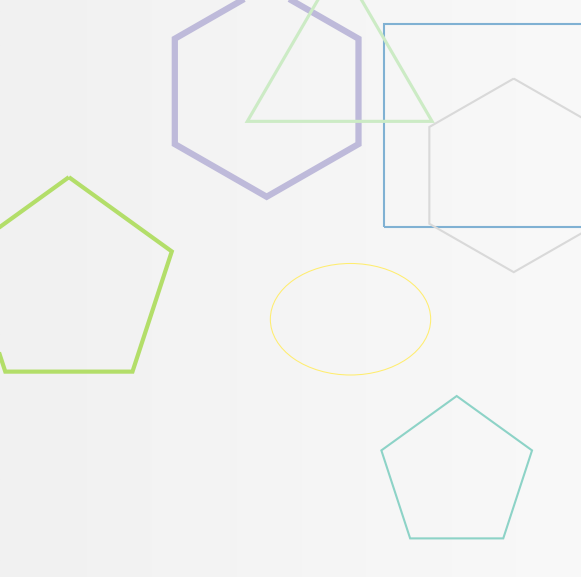[{"shape": "pentagon", "thickness": 1, "radius": 0.68, "center": [0.786, 0.177]}, {"shape": "hexagon", "thickness": 3, "radius": 0.91, "center": [0.459, 0.841]}, {"shape": "square", "thickness": 1, "radius": 0.88, "center": [0.837, 0.782]}, {"shape": "pentagon", "thickness": 2, "radius": 0.93, "center": [0.119, 0.506]}, {"shape": "hexagon", "thickness": 1, "radius": 0.84, "center": [0.884, 0.695]}, {"shape": "triangle", "thickness": 1.5, "radius": 0.92, "center": [0.584, 0.881]}, {"shape": "oval", "thickness": 0.5, "radius": 0.69, "center": [0.603, 0.446]}]